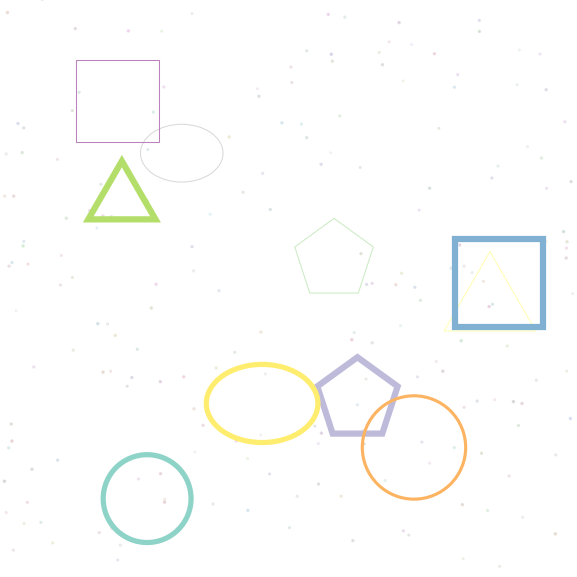[{"shape": "circle", "thickness": 2.5, "radius": 0.38, "center": [0.255, 0.136]}, {"shape": "triangle", "thickness": 0.5, "radius": 0.46, "center": [0.848, 0.472]}, {"shape": "pentagon", "thickness": 3, "radius": 0.37, "center": [0.619, 0.307]}, {"shape": "square", "thickness": 3, "radius": 0.38, "center": [0.864, 0.509]}, {"shape": "circle", "thickness": 1.5, "radius": 0.45, "center": [0.717, 0.224]}, {"shape": "triangle", "thickness": 3, "radius": 0.34, "center": [0.211, 0.653]}, {"shape": "oval", "thickness": 0.5, "radius": 0.36, "center": [0.315, 0.734]}, {"shape": "square", "thickness": 0.5, "radius": 0.36, "center": [0.203, 0.824]}, {"shape": "pentagon", "thickness": 0.5, "radius": 0.36, "center": [0.578, 0.549]}, {"shape": "oval", "thickness": 2.5, "radius": 0.48, "center": [0.454, 0.3]}]